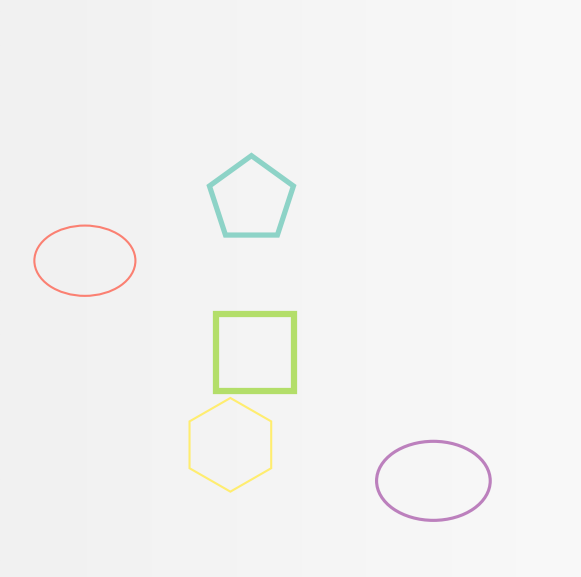[{"shape": "pentagon", "thickness": 2.5, "radius": 0.38, "center": [0.433, 0.654]}, {"shape": "oval", "thickness": 1, "radius": 0.43, "center": [0.146, 0.548]}, {"shape": "square", "thickness": 3, "radius": 0.33, "center": [0.438, 0.389]}, {"shape": "oval", "thickness": 1.5, "radius": 0.49, "center": [0.746, 0.167]}, {"shape": "hexagon", "thickness": 1, "radius": 0.41, "center": [0.396, 0.229]}]